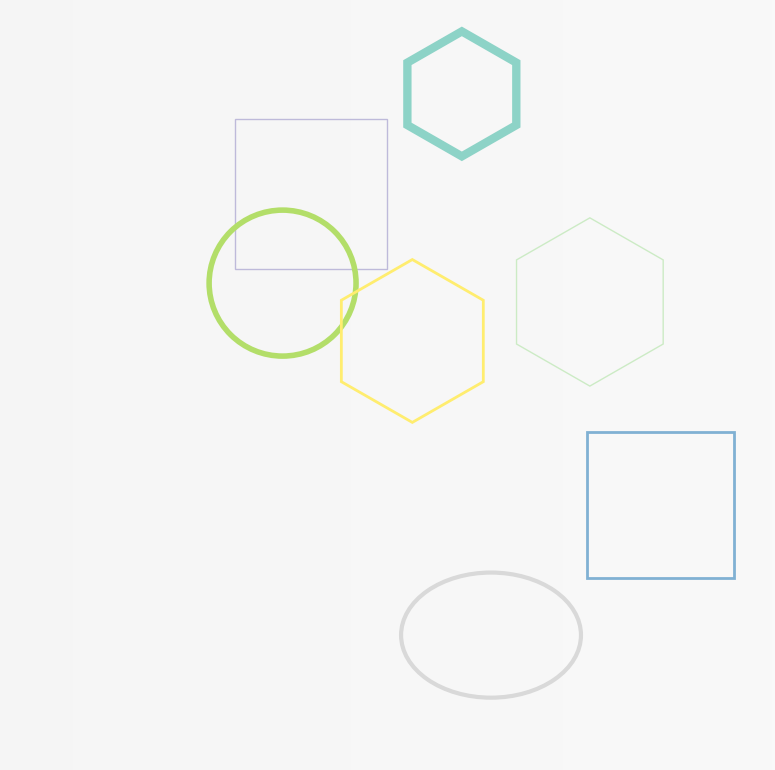[{"shape": "hexagon", "thickness": 3, "radius": 0.41, "center": [0.596, 0.878]}, {"shape": "square", "thickness": 0.5, "radius": 0.49, "center": [0.401, 0.748]}, {"shape": "square", "thickness": 1, "radius": 0.47, "center": [0.852, 0.345]}, {"shape": "circle", "thickness": 2, "radius": 0.47, "center": [0.365, 0.632]}, {"shape": "oval", "thickness": 1.5, "radius": 0.58, "center": [0.634, 0.175]}, {"shape": "hexagon", "thickness": 0.5, "radius": 0.55, "center": [0.761, 0.608]}, {"shape": "hexagon", "thickness": 1, "radius": 0.53, "center": [0.532, 0.557]}]